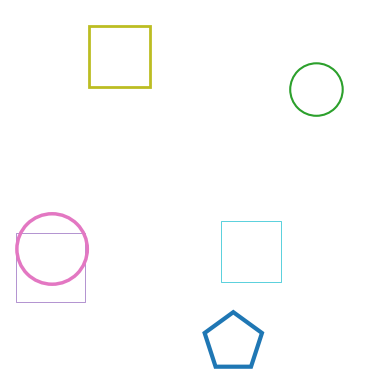[{"shape": "pentagon", "thickness": 3, "radius": 0.39, "center": [0.606, 0.111]}, {"shape": "circle", "thickness": 1.5, "radius": 0.34, "center": [0.822, 0.767]}, {"shape": "square", "thickness": 0.5, "radius": 0.45, "center": [0.131, 0.305]}, {"shape": "circle", "thickness": 2.5, "radius": 0.46, "center": [0.135, 0.353]}, {"shape": "square", "thickness": 2, "radius": 0.4, "center": [0.311, 0.852]}, {"shape": "square", "thickness": 0.5, "radius": 0.39, "center": [0.653, 0.347]}]